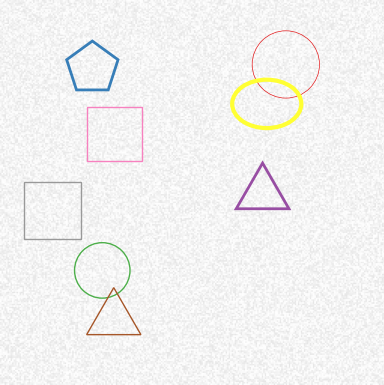[{"shape": "circle", "thickness": 0.5, "radius": 0.44, "center": [0.742, 0.833]}, {"shape": "pentagon", "thickness": 2, "radius": 0.35, "center": [0.24, 0.823]}, {"shape": "circle", "thickness": 1, "radius": 0.36, "center": [0.266, 0.298]}, {"shape": "triangle", "thickness": 2, "radius": 0.4, "center": [0.682, 0.497]}, {"shape": "oval", "thickness": 3, "radius": 0.45, "center": [0.693, 0.73]}, {"shape": "triangle", "thickness": 1, "radius": 0.41, "center": [0.295, 0.171]}, {"shape": "square", "thickness": 1, "radius": 0.35, "center": [0.297, 0.652]}, {"shape": "square", "thickness": 1, "radius": 0.37, "center": [0.136, 0.454]}]